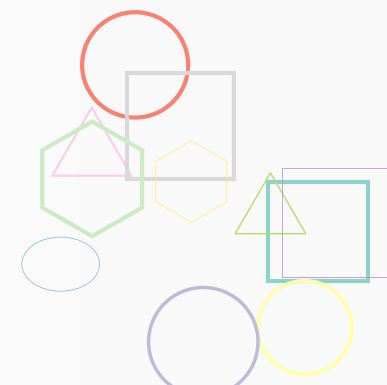[{"shape": "square", "thickness": 3, "radius": 0.64, "center": [0.821, 0.399]}, {"shape": "circle", "thickness": 3, "radius": 0.6, "center": [0.786, 0.149]}, {"shape": "circle", "thickness": 2.5, "radius": 0.71, "center": [0.525, 0.112]}, {"shape": "circle", "thickness": 3, "radius": 0.68, "center": [0.349, 0.831]}, {"shape": "oval", "thickness": 0.5, "radius": 0.5, "center": [0.157, 0.314]}, {"shape": "triangle", "thickness": 1, "radius": 0.53, "center": [0.698, 0.446]}, {"shape": "triangle", "thickness": 1.5, "radius": 0.59, "center": [0.237, 0.603]}, {"shape": "square", "thickness": 3, "radius": 0.69, "center": [0.465, 0.673]}, {"shape": "square", "thickness": 0.5, "radius": 0.71, "center": [0.869, 0.422]}, {"shape": "hexagon", "thickness": 3, "radius": 0.74, "center": [0.238, 0.535]}, {"shape": "hexagon", "thickness": 0.5, "radius": 0.53, "center": [0.494, 0.528]}]